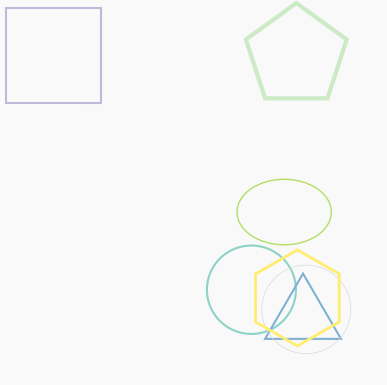[{"shape": "circle", "thickness": 1.5, "radius": 0.57, "center": [0.649, 0.247]}, {"shape": "square", "thickness": 1.5, "radius": 0.61, "center": [0.137, 0.856]}, {"shape": "triangle", "thickness": 1.5, "radius": 0.57, "center": [0.782, 0.176]}, {"shape": "oval", "thickness": 1, "radius": 0.61, "center": [0.733, 0.449]}, {"shape": "circle", "thickness": 0.5, "radius": 0.58, "center": [0.79, 0.196]}, {"shape": "pentagon", "thickness": 3, "radius": 0.68, "center": [0.765, 0.855]}, {"shape": "hexagon", "thickness": 2, "radius": 0.62, "center": [0.767, 0.226]}]